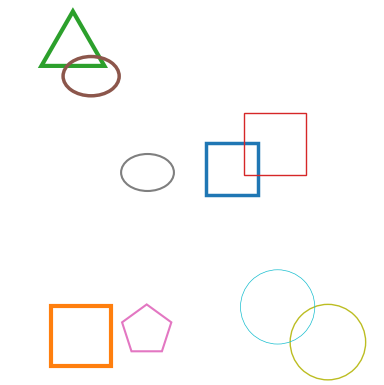[{"shape": "square", "thickness": 2.5, "radius": 0.34, "center": [0.602, 0.562]}, {"shape": "square", "thickness": 3, "radius": 0.39, "center": [0.211, 0.126]}, {"shape": "triangle", "thickness": 3, "radius": 0.47, "center": [0.189, 0.876]}, {"shape": "square", "thickness": 1, "radius": 0.4, "center": [0.714, 0.626]}, {"shape": "oval", "thickness": 2.5, "radius": 0.36, "center": [0.237, 0.802]}, {"shape": "pentagon", "thickness": 1.5, "radius": 0.34, "center": [0.381, 0.142]}, {"shape": "oval", "thickness": 1.5, "radius": 0.34, "center": [0.383, 0.552]}, {"shape": "circle", "thickness": 1, "radius": 0.49, "center": [0.852, 0.111]}, {"shape": "circle", "thickness": 0.5, "radius": 0.48, "center": [0.721, 0.203]}]